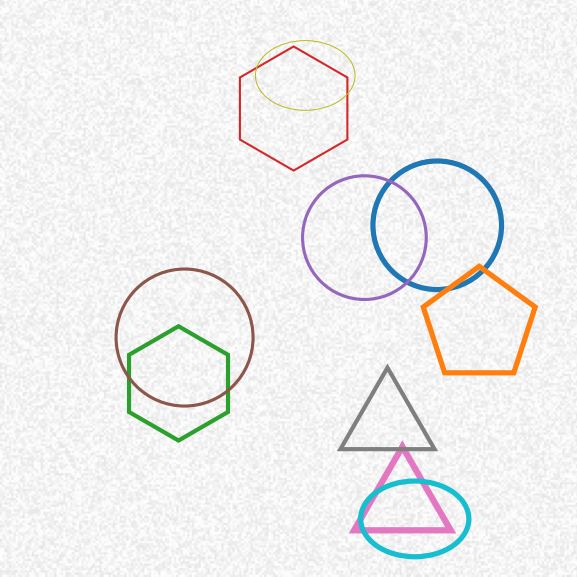[{"shape": "circle", "thickness": 2.5, "radius": 0.56, "center": [0.757, 0.609]}, {"shape": "pentagon", "thickness": 2.5, "radius": 0.51, "center": [0.83, 0.436]}, {"shape": "hexagon", "thickness": 2, "radius": 0.49, "center": [0.309, 0.335]}, {"shape": "hexagon", "thickness": 1, "radius": 0.54, "center": [0.508, 0.811]}, {"shape": "circle", "thickness": 1.5, "radius": 0.54, "center": [0.631, 0.588]}, {"shape": "circle", "thickness": 1.5, "radius": 0.59, "center": [0.32, 0.415]}, {"shape": "triangle", "thickness": 3, "radius": 0.48, "center": [0.697, 0.129]}, {"shape": "triangle", "thickness": 2, "radius": 0.47, "center": [0.671, 0.268]}, {"shape": "oval", "thickness": 0.5, "radius": 0.43, "center": [0.529, 0.868]}, {"shape": "oval", "thickness": 2.5, "radius": 0.47, "center": [0.718, 0.101]}]